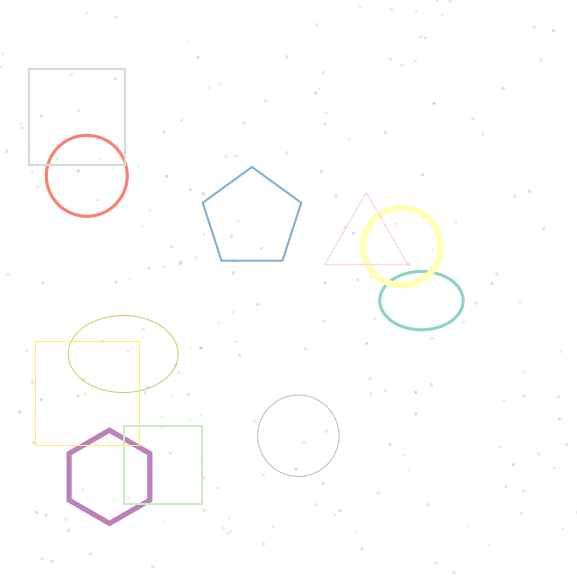[{"shape": "oval", "thickness": 1.5, "radius": 0.36, "center": [0.73, 0.479]}, {"shape": "circle", "thickness": 3, "radius": 0.34, "center": [0.696, 0.572]}, {"shape": "circle", "thickness": 0.5, "radius": 0.35, "center": [0.517, 0.245]}, {"shape": "circle", "thickness": 1.5, "radius": 0.35, "center": [0.15, 0.695]}, {"shape": "pentagon", "thickness": 1, "radius": 0.45, "center": [0.436, 0.62]}, {"shape": "oval", "thickness": 0.5, "radius": 0.48, "center": [0.213, 0.386]}, {"shape": "triangle", "thickness": 0.5, "radius": 0.42, "center": [0.634, 0.582]}, {"shape": "square", "thickness": 1, "radius": 0.41, "center": [0.133, 0.797]}, {"shape": "hexagon", "thickness": 2.5, "radius": 0.4, "center": [0.19, 0.173]}, {"shape": "square", "thickness": 1, "radius": 0.34, "center": [0.282, 0.194]}, {"shape": "square", "thickness": 0.5, "radius": 0.45, "center": [0.15, 0.319]}]